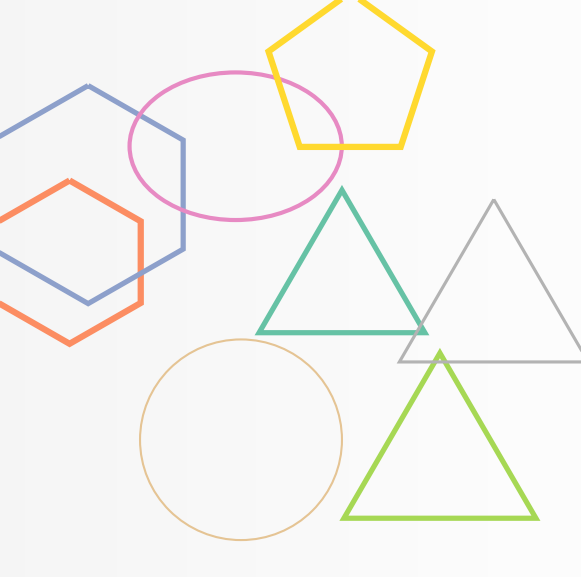[{"shape": "triangle", "thickness": 2.5, "radius": 0.82, "center": [0.588, 0.505]}, {"shape": "hexagon", "thickness": 3, "radius": 0.71, "center": [0.12, 0.545]}, {"shape": "hexagon", "thickness": 2.5, "radius": 0.94, "center": [0.152, 0.662]}, {"shape": "oval", "thickness": 2, "radius": 0.91, "center": [0.405, 0.746]}, {"shape": "triangle", "thickness": 2.5, "radius": 0.95, "center": [0.757, 0.197]}, {"shape": "pentagon", "thickness": 3, "radius": 0.74, "center": [0.603, 0.864]}, {"shape": "circle", "thickness": 1, "radius": 0.87, "center": [0.415, 0.238]}, {"shape": "triangle", "thickness": 1.5, "radius": 0.94, "center": [0.85, 0.466]}]